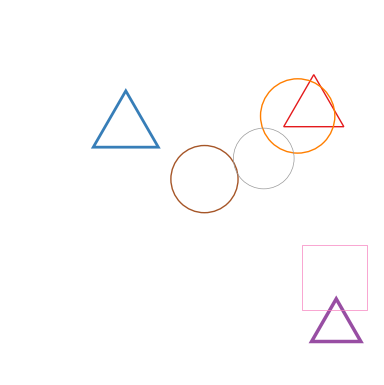[{"shape": "triangle", "thickness": 1, "radius": 0.45, "center": [0.815, 0.716]}, {"shape": "triangle", "thickness": 2, "radius": 0.49, "center": [0.327, 0.666]}, {"shape": "triangle", "thickness": 2.5, "radius": 0.37, "center": [0.873, 0.15]}, {"shape": "circle", "thickness": 1, "radius": 0.48, "center": [0.773, 0.699]}, {"shape": "circle", "thickness": 1, "radius": 0.44, "center": [0.531, 0.535]}, {"shape": "square", "thickness": 0.5, "radius": 0.42, "center": [0.868, 0.279]}, {"shape": "circle", "thickness": 0.5, "radius": 0.39, "center": [0.685, 0.588]}]